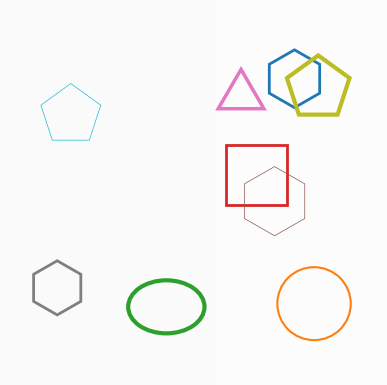[{"shape": "hexagon", "thickness": 2, "radius": 0.38, "center": [0.76, 0.795]}, {"shape": "circle", "thickness": 1.5, "radius": 0.47, "center": [0.81, 0.211]}, {"shape": "oval", "thickness": 3, "radius": 0.49, "center": [0.429, 0.203]}, {"shape": "square", "thickness": 2, "radius": 0.39, "center": [0.663, 0.545]}, {"shape": "hexagon", "thickness": 0.5, "radius": 0.45, "center": [0.709, 0.477]}, {"shape": "triangle", "thickness": 2.5, "radius": 0.34, "center": [0.622, 0.752]}, {"shape": "hexagon", "thickness": 2, "radius": 0.35, "center": [0.148, 0.252]}, {"shape": "pentagon", "thickness": 3, "radius": 0.42, "center": [0.821, 0.771]}, {"shape": "pentagon", "thickness": 0.5, "radius": 0.41, "center": [0.183, 0.702]}]